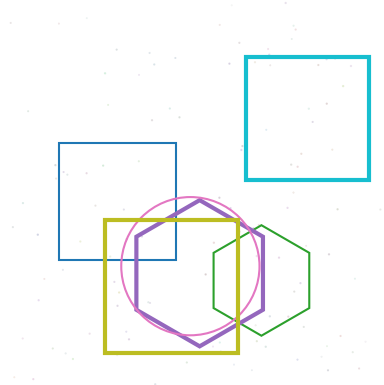[{"shape": "square", "thickness": 1.5, "radius": 0.76, "center": [0.305, 0.476]}, {"shape": "hexagon", "thickness": 1.5, "radius": 0.72, "center": [0.679, 0.272]}, {"shape": "hexagon", "thickness": 3, "radius": 0.95, "center": [0.519, 0.29]}, {"shape": "circle", "thickness": 1.5, "radius": 0.9, "center": [0.494, 0.309]}, {"shape": "square", "thickness": 3, "radius": 0.86, "center": [0.445, 0.256]}, {"shape": "square", "thickness": 3, "radius": 0.8, "center": [0.8, 0.692]}]